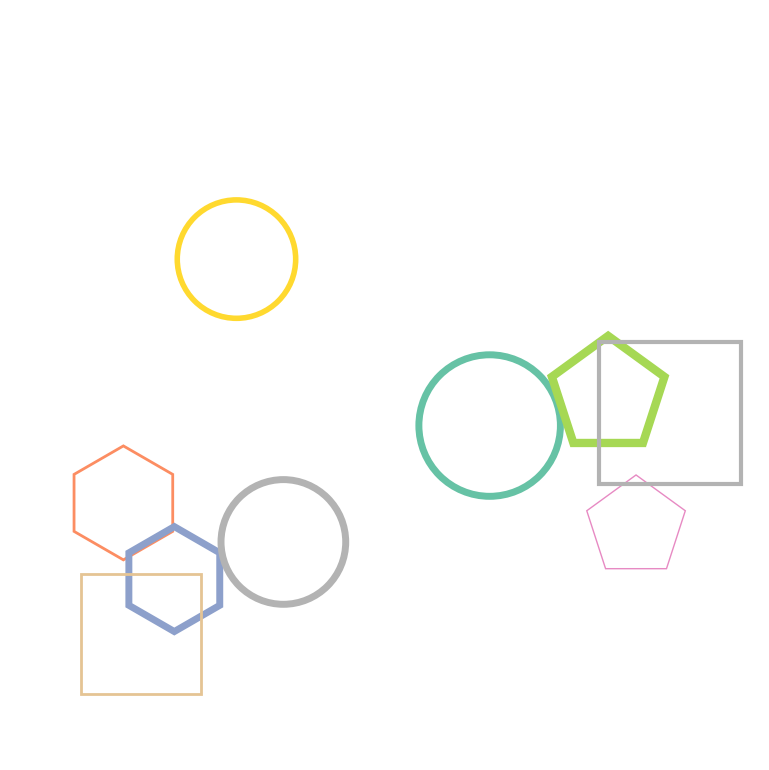[{"shape": "circle", "thickness": 2.5, "radius": 0.46, "center": [0.636, 0.447]}, {"shape": "hexagon", "thickness": 1, "radius": 0.37, "center": [0.16, 0.347]}, {"shape": "hexagon", "thickness": 2.5, "radius": 0.34, "center": [0.226, 0.248]}, {"shape": "pentagon", "thickness": 0.5, "radius": 0.34, "center": [0.826, 0.316]}, {"shape": "pentagon", "thickness": 3, "radius": 0.38, "center": [0.79, 0.487]}, {"shape": "circle", "thickness": 2, "radius": 0.38, "center": [0.307, 0.663]}, {"shape": "square", "thickness": 1, "radius": 0.39, "center": [0.183, 0.177]}, {"shape": "square", "thickness": 1.5, "radius": 0.46, "center": [0.87, 0.464]}, {"shape": "circle", "thickness": 2.5, "radius": 0.4, "center": [0.368, 0.296]}]